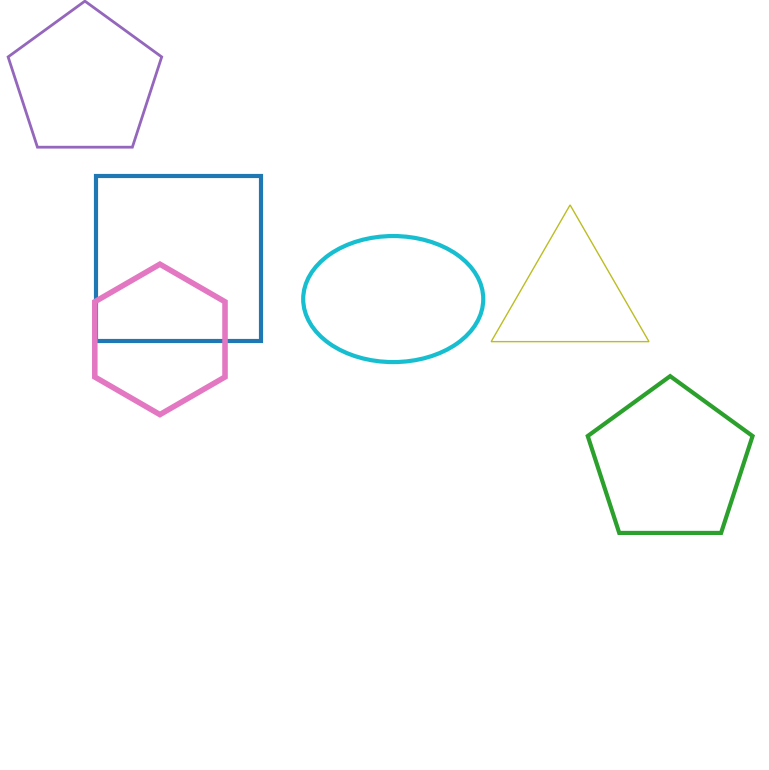[{"shape": "square", "thickness": 1.5, "radius": 0.54, "center": [0.232, 0.664]}, {"shape": "pentagon", "thickness": 1.5, "radius": 0.56, "center": [0.87, 0.399]}, {"shape": "pentagon", "thickness": 1, "radius": 0.52, "center": [0.11, 0.894]}, {"shape": "hexagon", "thickness": 2, "radius": 0.49, "center": [0.208, 0.559]}, {"shape": "triangle", "thickness": 0.5, "radius": 0.59, "center": [0.74, 0.615]}, {"shape": "oval", "thickness": 1.5, "radius": 0.58, "center": [0.511, 0.612]}]